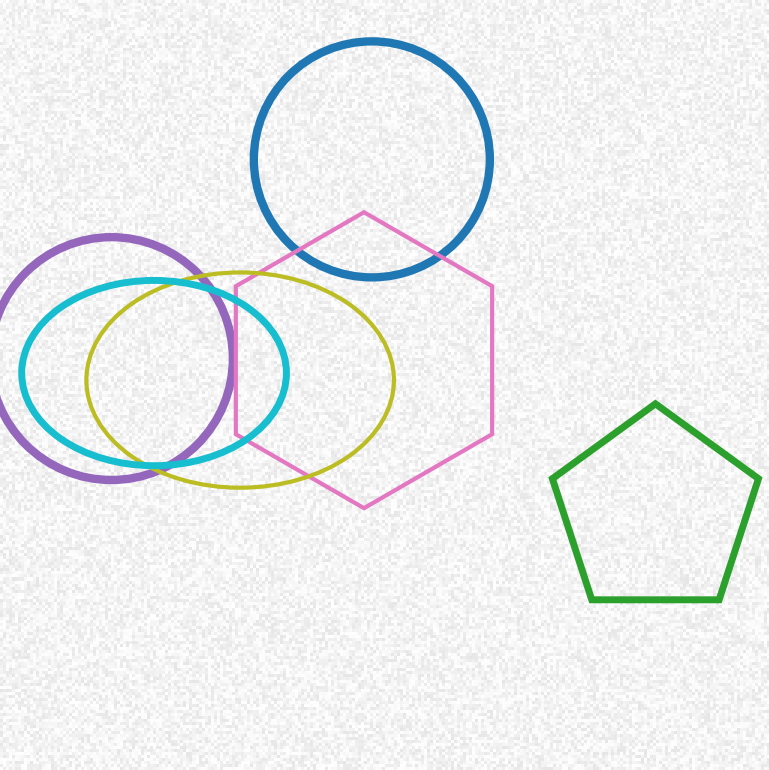[{"shape": "circle", "thickness": 3, "radius": 0.77, "center": [0.483, 0.793]}, {"shape": "pentagon", "thickness": 2.5, "radius": 0.7, "center": [0.851, 0.335]}, {"shape": "circle", "thickness": 3, "radius": 0.79, "center": [0.145, 0.534]}, {"shape": "hexagon", "thickness": 1.5, "radius": 0.96, "center": [0.473, 0.532]}, {"shape": "oval", "thickness": 1.5, "radius": 1.0, "center": [0.312, 0.506]}, {"shape": "oval", "thickness": 2.5, "radius": 0.86, "center": [0.2, 0.516]}]